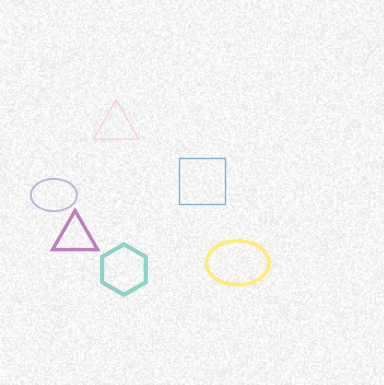[{"shape": "hexagon", "thickness": 3, "radius": 0.33, "center": [0.322, 0.3]}, {"shape": "oval", "thickness": 1.5, "radius": 0.3, "center": [0.14, 0.493]}, {"shape": "square", "thickness": 1, "radius": 0.3, "center": [0.525, 0.53]}, {"shape": "triangle", "thickness": 1, "radius": 0.34, "center": [0.302, 0.673]}, {"shape": "triangle", "thickness": 2.5, "radius": 0.34, "center": [0.195, 0.385]}, {"shape": "oval", "thickness": 2.5, "radius": 0.41, "center": [0.618, 0.317]}]